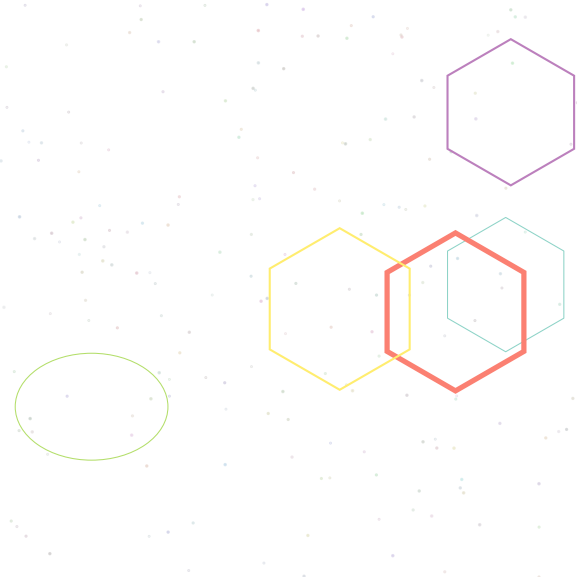[{"shape": "hexagon", "thickness": 0.5, "radius": 0.58, "center": [0.876, 0.506]}, {"shape": "hexagon", "thickness": 2.5, "radius": 0.68, "center": [0.789, 0.459]}, {"shape": "oval", "thickness": 0.5, "radius": 0.66, "center": [0.159, 0.295]}, {"shape": "hexagon", "thickness": 1, "radius": 0.63, "center": [0.885, 0.805]}, {"shape": "hexagon", "thickness": 1, "radius": 0.7, "center": [0.588, 0.464]}]